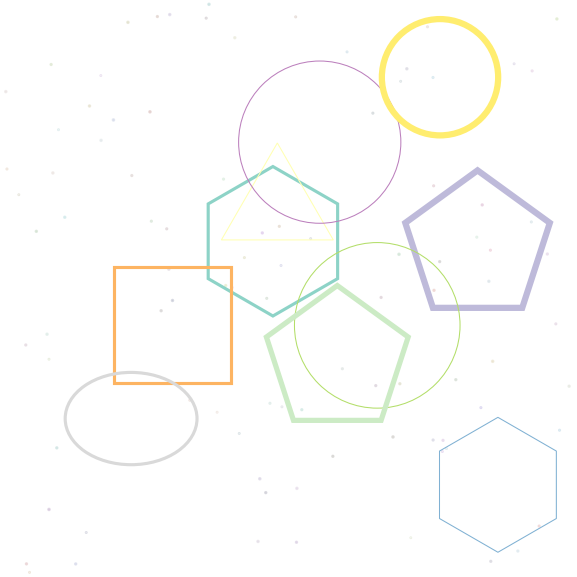[{"shape": "hexagon", "thickness": 1.5, "radius": 0.65, "center": [0.473, 0.581]}, {"shape": "triangle", "thickness": 0.5, "radius": 0.56, "center": [0.48, 0.64]}, {"shape": "pentagon", "thickness": 3, "radius": 0.66, "center": [0.827, 0.573]}, {"shape": "hexagon", "thickness": 0.5, "radius": 0.58, "center": [0.862, 0.16]}, {"shape": "square", "thickness": 1.5, "radius": 0.51, "center": [0.299, 0.437]}, {"shape": "circle", "thickness": 0.5, "radius": 0.72, "center": [0.653, 0.436]}, {"shape": "oval", "thickness": 1.5, "radius": 0.57, "center": [0.227, 0.274]}, {"shape": "circle", "thickness": 0.5, "radius": 0.7, "center": [0.554, 0.753]}, {"shape": "pentagon", "thickness": 2.5, "radius": 0.65, "center": [0.584, 0.376]}, {"shape": "circle", "thickness": 3, "radius": 0.5, "center": [0.762, 0.865]}]